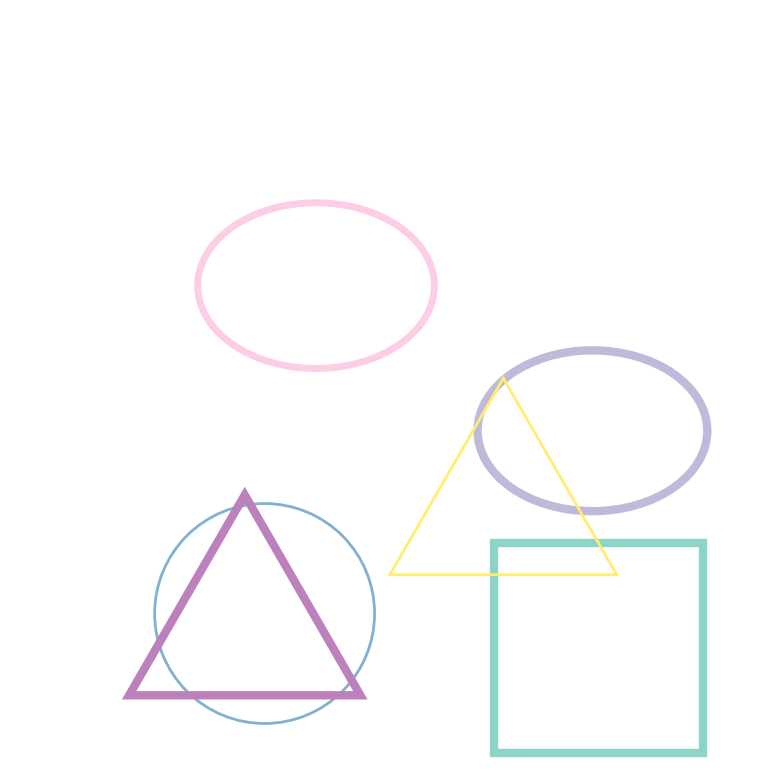[{"shape": "square", "thickness": 3, "radius": 0.68, "center": [0.778, 0.158]}, {"shape": "oval", "thickness": 3, "radius": 0.75, "center": [0.769, 0.441]}, {"shape": "circle", "thickness": 1, "radius": 0.71, "center": [0.344, 0.203]}, {"shape": "oval", "thickness": 2.5, "radius": 0.77, "center": [0.41, 0.629]}, {"shape": "triangle", "thickness": 3, "radius": 0.87, "center": [0.318, 0.184]}, {"shape": "triangle", "thickness": 1, "radius": 0.85, "center": [0.654, 0.339]}]